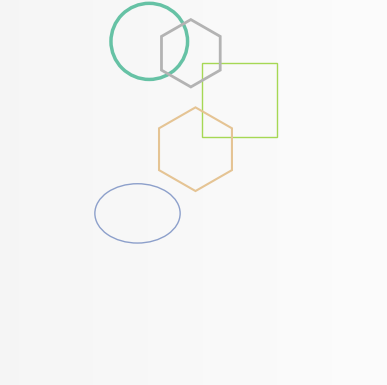[{"shape": "circle", "thickness": 2.5, "radius": 0.49, "center": [0.385, 0.893]}, {"shape": "oval", "thickness": 1, "radius": 0.55, "center": [0.355, 0.446]}, {"shape": "square", "thickness": 1, "radius": 0.48, "center": [0.618, 0.739]}, {"shape": "hexagon", "thickness": 1.5, "radius": 0.54, "center": [0.504, 0.612]}, {"shape": "hexagon", "thickness": 2, "radius": 0.44, "center": [0.492, 0.862]}]